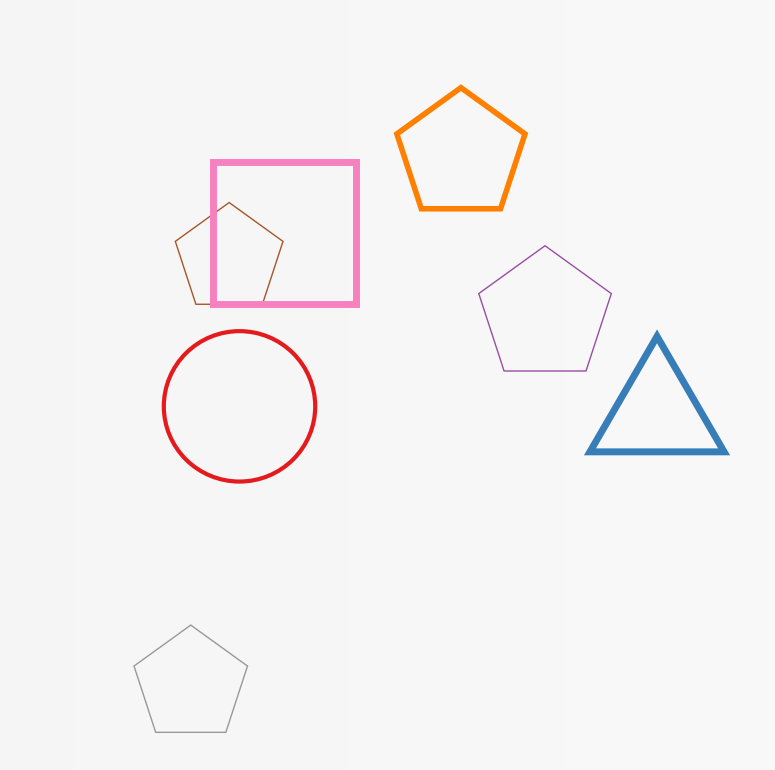[{"shape": "circle", "thickness": 1.5, "radius": 0.49, "center": [0.309, 0.472]}, {"shape": "triangle", "thickness": 2.5, "radius": 0.5, "center": [0.848, 0.463]}, {"shape": "pentagon", "thickness": 0.5, "radius": 0.45, "center": [0.703, 0.591]}, {"shape": "pentagon", "thickness": 2, "radius": 0.43, "center": [0.595, 0.799]}, {"shape": "pentagon", "thickness": 0.5, "radius": 0.37, "center": [0.296, 0.664]}, {"shape": "square", "thickness": 2.5, "radius": 0.46, "center": [0.368, 0.698]}, {"shape": "pentagon", "thickness": 0.5, "radius": 0.38, "center": [0.246, 0.111]}]